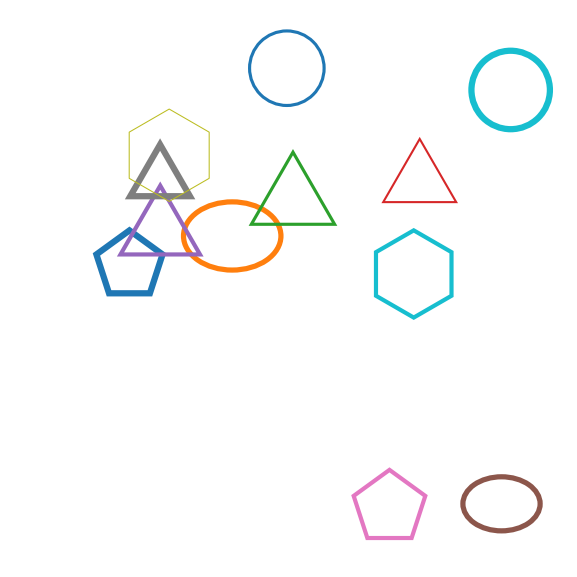[{"shape": "pentagon", "thickness": 3, "radius": 0.3, "center": [0.224, 0.54]}, {"shape": "circle", "thickness": 1.5, "radius": 0.32, "center": [0.497, 0.881]}, {"shape": "oval", "thickness": 2.5, "radius": 0.42, "center": [0.402, 0.591]}, {"shape": "triangle", "thickness": 1.5, "radius": 0.42, "center": [0.507, 0.652]}, {"shape": "triangle", "thickness": 1, "radius": 0.36, "center": [0.727, 0.686]}, {"shape": "triangle", "thickness": 2, "radius": 0.4, "center": [0.277, 0.598]}, {"shape": "oval", "thickness": 2.5, "radius": 0.33, "center": [0.868, 0.127]}, {"shape": "pentagon", "thickness": 2, "radius": 0.33, "center": [0.674, 0.12]}, {"shape": "triangle", "thickness": 3, "radius": 0.3, "center": [0.277, 0.689]}, {"shape": "hexagon", "thickness": 0.5, "radius": 0.4, "center": [0.293, 0.73]}, {"shape": "hexagon", "thickness": 2, "radius": 0.38, "center": [0.716, 0.525]}, {"shape": "circle", "thickness": 3, "radius": 0.34, "center": [0.884, 0.843]}]